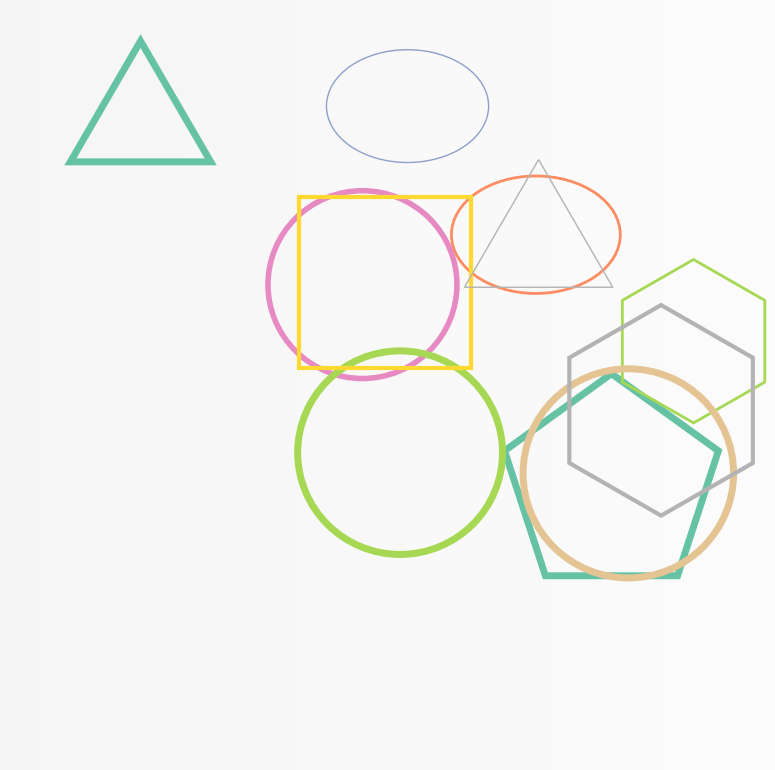[{"shape": "pentagon", "thickness": 2.5, "radius": 0.73, "center": [0.789, 0.37]}, {"shape": "triangle", "thickness": 2.5, "radius": 0.52, "center": [0.181, 0.842]}, {"shape": "oval", "thickness": 1, "radius": 0.54, "center": [0.691, 0.695]}, {"shape": "oval", "thickness": 0.5, "radius": 0.52, "center": [0.526, 0.862]}, {"shape": "circle", "thickness": 2, "radius": 0.61, "center": [0.468, 0.63]}, {"shape": "circle", "thickness": 2.5, "radius": 0.66, "center": [0.516, 0.412]}, {"shape": "hexagon", "thickness": 1, "radius": 0.53, "center": [0.895, 0.557]}, {"shape": "square", "thickness": 1.5, "radius": 0.55, "center": [0.497, 0.633]}, {"shape": "circle", "thickness": 2.5, "radius": 0.68, "center": [0.811, 0.385]}, {"shape": "hexagon", "thickness": 1.5, "radius": 0.68, "center": [0.853, 0.467]}, {"shape": "triangle", "thickness": 0.5, "radius": 0.55, "center": [0.695, 0.682]}]